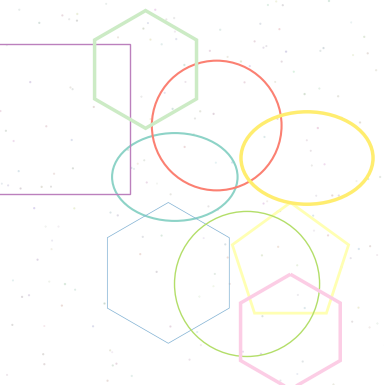[{"shape": "oval", "thickness": 1.5, "radius": 0.81, "center": [0.454, 0.54]}, {"shape": "pentagon", "thickness": 2, "radius": 0.79, "center": [0.754, 0.315]}, {"shape": "circle", "thickness": 1.5, "radius": 0.84, "center": [0.563, 0.674]}, {"shape": "hexagon", "thickness": 0.5, "radius": 0.91, "center": [0.437, 0.291]}, {"shape": "circle", "thickness": 1, "radius": 0.94, "center": [0.642, 0.262]}, {"shape": "hexagon", "thickness": 2.5, "radius": 0.75, "center": [0.754, 0.138]}, {"shape": "square", "thickness": 1, "radius": 0.98, "center": [0.141, 0.691]}, {"shape": "hexagon", "thickness": 2.5, "radius": 0.76, "center": [0.378, 0.82]}, {"shape": "oval", "thickness": 2.5, "radius": 0.86, "center": [0.797, 0.59]}]